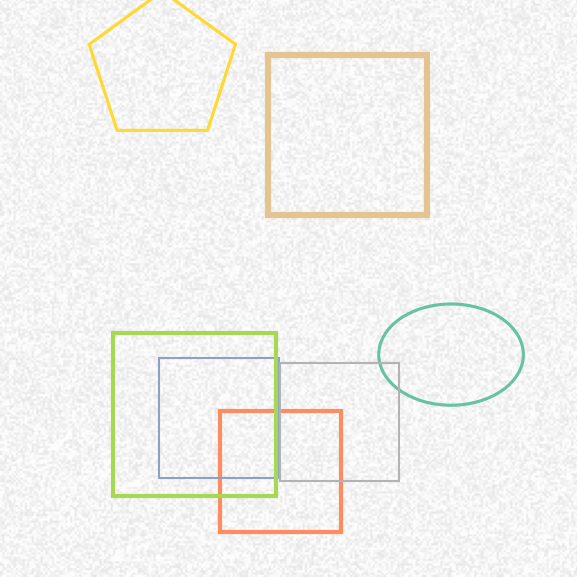[{"shape": "oval", "thickness": 1.5, "radius": 0.63, "center": [0.781, 0.385]}, {"shape": "square", "thickness": 2, "radius": 0.52, "center": [0.486, 0.183]}, {"shape": "square", "thickness": 1, "radius": 0.52, "center": [0.38, 0.275]}, {"shape": "square", "thickness": 2, "radius": 0.7, "center": [0.337, 0.281]}, {"shape": "pentagon", "thickness": 1.5, "radius": 0.67, "center": [0.281, 0.881]}, {"shape": "square", "thickness": 3, "radius": 0.69, "center": [0.602, 0.766]}, {"shape": "square", "thickness": 1, "radius": 0.51, "center": [0.588, 0.268]}]